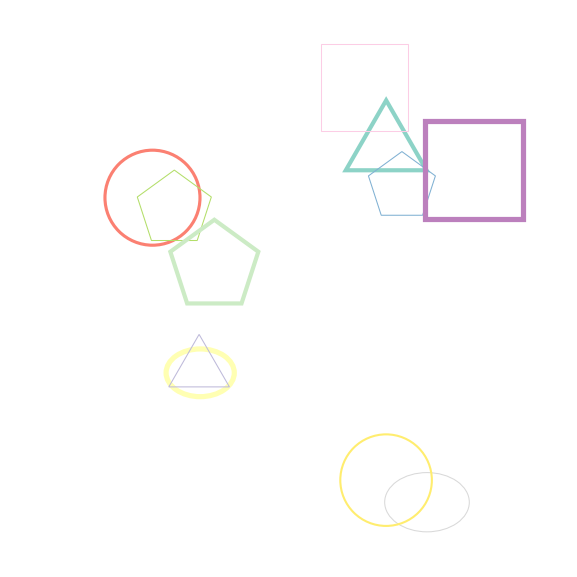[{"shape": "triangle", "thickness": 2, "radius": 0.4, "center": [0.669, 0.745]}, {"shape": "oval", "thickness": 2.5, "radius": 0.3, "center": [0.347, 0.354]}, {"shape": "triangle", "thickness": 0.5, "radius": 0.3, "center": [0.345, 0.359]}, {"shape": "circle", "thickness": 1.5, "radius": 0.41, "center": [0.264, 0.657]}, {"shape": "pentagon", "thickness": 0.5, "radius": 0.3, "center": [0.696, 0.676]}, {"shape": "pentagon", "thickness": 0.5, "radius": 0.34, "center": [0.302, 0.637]}, {"shape": "square", "thickness": 0.5, "radius": 0.38, "center": [0.631, 0.847]}, {"shape": "oval", "thickness": 0.5, "radius": 0.37, "center": [0.739, 0.13]}, {"shape": "square", "thickness": 2.5, "radius": 0.42, "center": [0.821, 0.705]}, {"shape": "pentagon", "thickness": 2, "radius": 0.4, "center": [0.371, 0.538]}, {"shape": "circle", "thickness": 1, "radius": 0.4, "center": [0.669, 0.168]}]